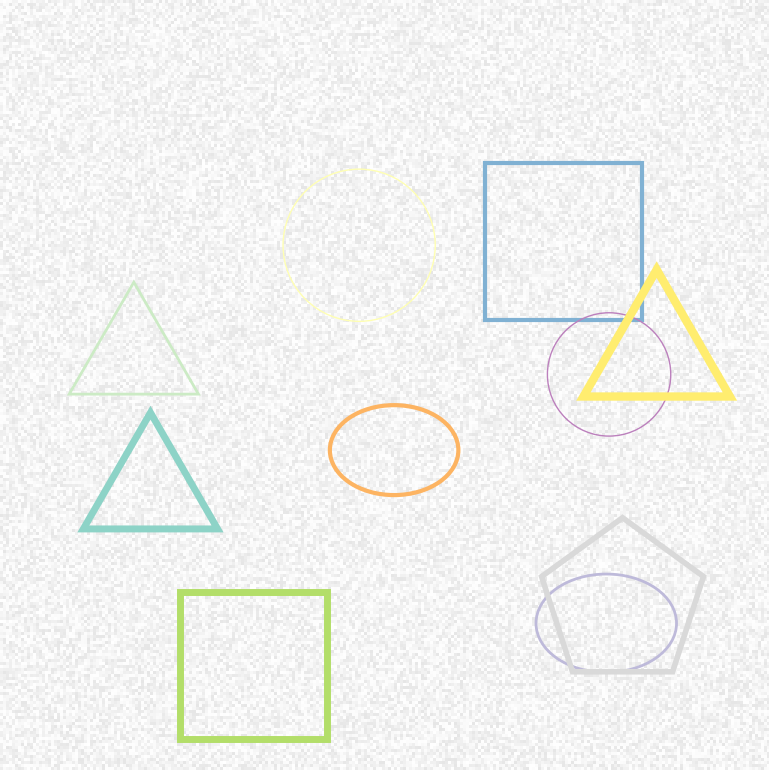[{"shape": "triangle", "thickness": 2.5, "radius": 0.5, "center": [0.195, 0.363]}, {"shape": "circle", "thickness": 0.5, "radius": 0.49, "center": [0.466, 0.682]}, {"shape": "oval", "thickness": 1, "radius": 0.46, "center": [0.787, 0.191]}, {"shape": "square", "thickness": 1.5, "radius": 0.51, "center": [0.731, 0.687]}, {"shape": "oval", "thickness": 1.5, "radius": 0.42, "center": [0.512, 0.415]}, {"shape": "square", "thickness": 2.5, "radius": 0.48, "center": [0.329, 0.136]}, {"shape": "pentagon", "thickness": 2, "radius": 0.55, "center": [0.809, 0.217]}, {"shape": "circle", "thickness": 0.5, "radius": 0.4, "center": [0.791, 0.514]}, {"shape": "triangle", "thickness": 1, "radius": 0.48, "center": [0.174, 0.537]}, {"shape": "triangle", "thickness": 3, "radius": 0.55, "center": [0.853, 0.54]}]